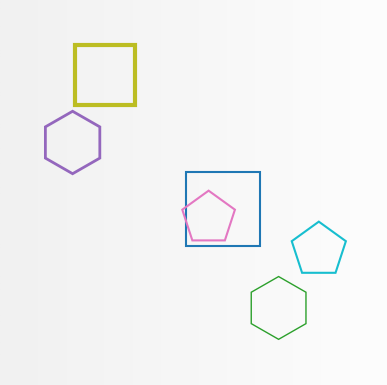[{"shape": "square", "thickness": 1.5, "radius": 0.48, "center": [0.575, 0.457]}, {"shape": "hexagon", "thickness": 1, "radius": 0.41, "center": [0.719, 0.2]}, {"shape": "hexagon", "thickness": 2, "radius": 0.41, "center": [0.187, 0.63]}, {"shape": "pentagon", "thickness": 1.5, "radius": 0.36, "center": [0.538, 0.433]}, {"shape": "square", "thickness": 3, "radius": 0.39, "center": [0.27, 0.805]}, {"shape": "pentagon", "thickness": 1.5, "radius": 0.37, "center": [0.823, 0.351]}]